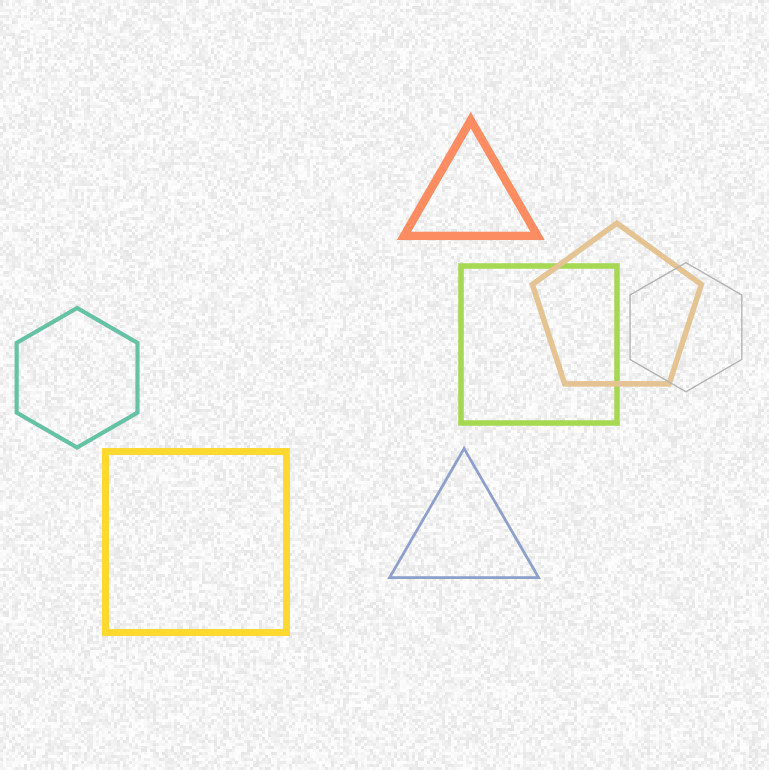[{"shape": "hexagon", "thickness": 1.5, "radius": 0.45, "center": [0.1, 0.509]}, {"shape": "triangle", "thickness": 3, "radius": 0.5, "center": [0.611, 0.744]}, {"shape": "triangle", "thickness": 1, "radius": 0.56, "center": [0.603, 0.306]}, {"shape": "square", "thickness": 2, "radius": 0.51, "center": [0.7, 0.553]}, {"shape": "square", "thickness": 2.5, "radius": 0.59, "center": [0.254, 0.297]}, {"shape": "pentagon", "thickness": 2, "radius": 0.58, "center": [0.801, 0.595]}, {"shape": "hexagon", "thickness": 0.5, "radius": 0.42, "center": [0.891, 0.575]}]